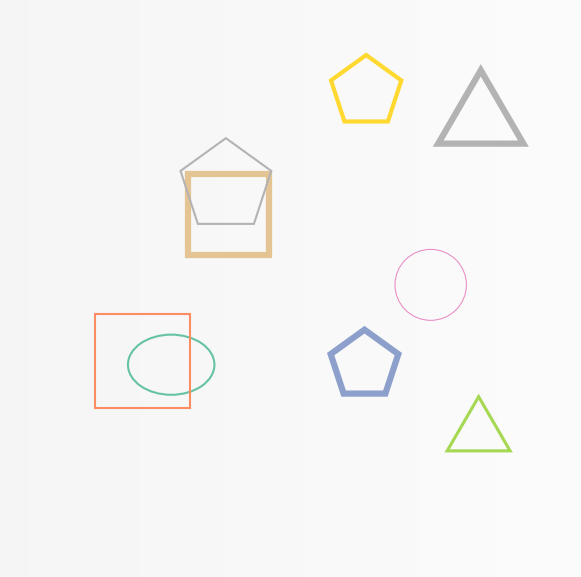[{"shape": "oval", "thickness": 1, "radius": 0.37, "center": [0.295, 0.368]}, {"shape": "square", "thickness": 1, "radius": 0.41, "center": [0.245, 0.374]}, {"shape": "pentagon", "thickness": 3, "radius": 0.31, "center": [0.627, 0.367]}, {"shape": "circle", "thickness": 0.5, "radius": 0.31, "center": [0.741, 0.506]}, {"shape": "triangle", "thickness": 1.5, "radius": 0.31, "center": [0.823, 0.25]}, {"shape": "pentagon", "thickness": 2, "radius": 0.32, "center": [0.63, 0.84]}, {"shape": "square", "thickness": 3, "radius": 0.35, "center": [0.393, 0.627]}, {"shape": "pentagon", "thickness": 1, "radius": 0.41, "center": [0.389, 0.678]}, {"shape": "triangle", "thickness": 3, "radius": 0.42, "center": [0.827, 0.793]}]